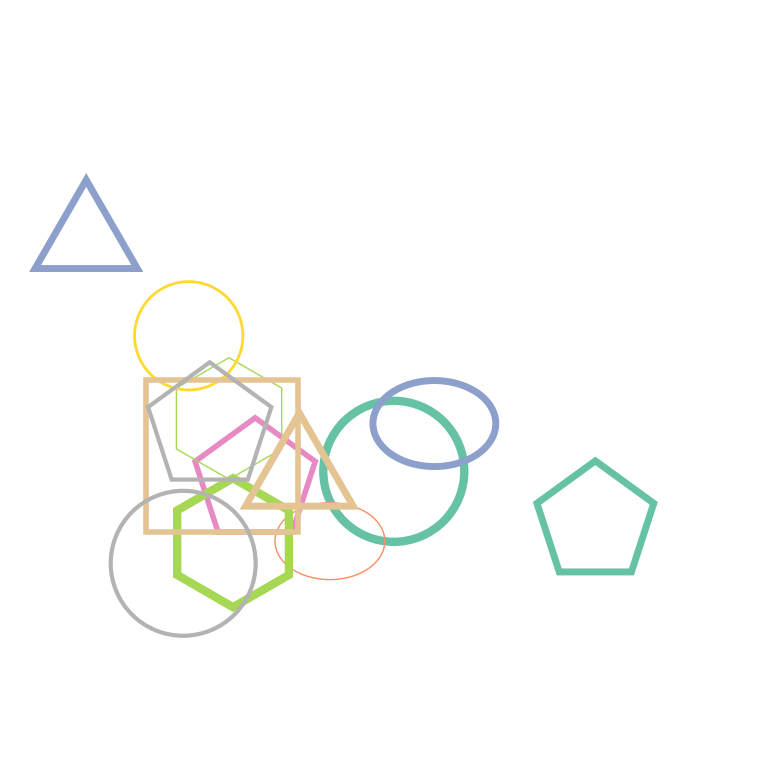[{"shape": "pentagon", "thickness": 2.5, "radius": 0.4, "center": [0.773, 0.322]}, {"shape": "circle", "thickness": 3, "radius": 0.46, "center": [0.511, 0.388]}, {"shape": "oval", "thickness": 0.5, "radius": 0.36, "center": [0.428, 0.297]}, {"shape": "triangle", "thickness": 2.5, "radius": 0.38, "center": [0.112, 0.69]}, {"shape": "oval", "thickness": 2.5, "radius": 0.4, "center": [0.564, 0.45]}, {"shape": "pentagon", "thickness": 2, "radius": 0.41, "center": [0.331, 0.375]}, {"shape": "hexagon", "thickness": 3, "radius": 0.42, "center": [0.303, 0.295]}, {"shape": "hexagon", "thickness": 0.5, "radius": 0.39, "center": [0.297, 0.456]}, {"shape": "circle", "thickness": 1, "radius": 0.35, "center": [0.245, 0.564]}, {"shape": "triangle", "thickness": 2.5, "radius": 0.4, "center": [0.389, 0.383]}, {"shape": "square", "thickness": 2, "radius": 0.49, "center": [0.288, 0.408]}, {"shape": "pentagon", "thickness": 1.5, "radius": 0.42, "center": [0.272, 0.445]}, {"shape": "circle", "thickness": 1.5, "radius": 0.47, "center": [0.238, 0.268]}]